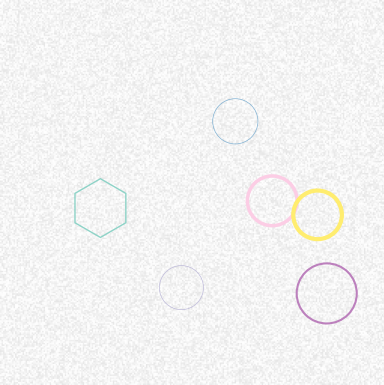[{"shape": "hexagon", "thickness": 1, "radius": 0.38, "center": [0.261, 0.46]}, {"shape": "circle", "thickness": 0.5, "radius": 0.29, "center": [0.471, 0.253]}, {"shape": "circle", "thickness": 0.5, "radius": 0.29, "center": [0.611, 0.685]}, {"shape": "circle", "thickness": 2.5, "radius": 0.32, "center": [0.707, 0.478]}, {"shape": "circle", "thickness": 1.5, "radius": 0.39, "center": [0.849, 0.238]}, {"shape": "circle", "thickness": 3, "radius": 0.32, "center": [0.825, 0.442]}]